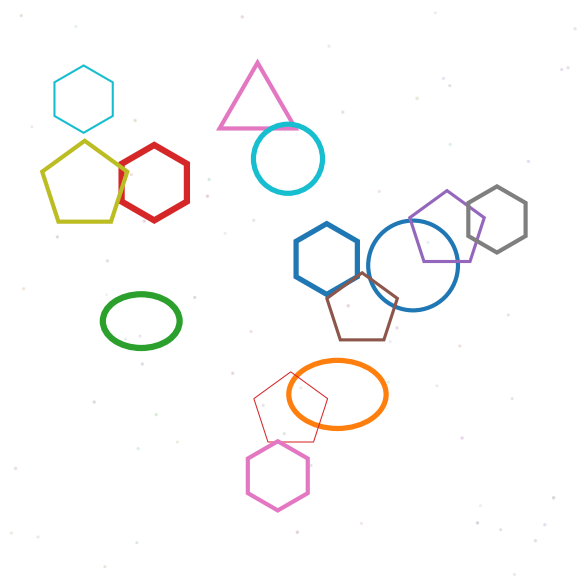[{"shape": "circle", "thickness": 2, "radius": 0.39, "center": [0.715, 0.539]}, {"shape": "hexagon", "thickness": 2.5, "radius": 0.31, "center": [0.566, 0.551]}, {"shape": "oval", "thickness": 2.5, "radius": 0.42, "center": [0.584, 0.316]}, {"shape": "oval", "thickness": 3, "radius": 0.33, "center": [0.245, 0.443]}, {"shape": "pentagon", "thickness": 0.5, "radius": 0.34, "center": [0.503, 0.288]}, {"shape": "hexagon", "thickness": 3, "radius": 0.33, "center": [0.267, 0.683]}, {"shape": "pentagon", "thickness": 1.5, "radius": 0.34, "center": [0.774, 0.601]}, {"shape": "pentagon", "thickness": 1.5, "radius": 0.32, "center": [0.627, 0.463]}, {"shape": "triangle", "thickness": 2, "radius": 0.38, "center": [0.446, 0.815]}, {"shape": "hexagon", "thickness": 2, "radius": 0.3, "center": [0.481, 0.175]}, {"shape": "hexagon", "thickness": 2, "radius": 0.29, "center": [0.861, 0.619]}, {"shape": "pentagon", "thickness": 2, "radius": 0.39, "center": [0.147, 0.678]}, {"shape": "circle", "thickness": 2.5, "radius": 0.3, "center": [0.499, 0.724]}, {"shape": "hexagon", "thickness": 1, "radius": 0.29, "center": [0.145, 0.827]}]